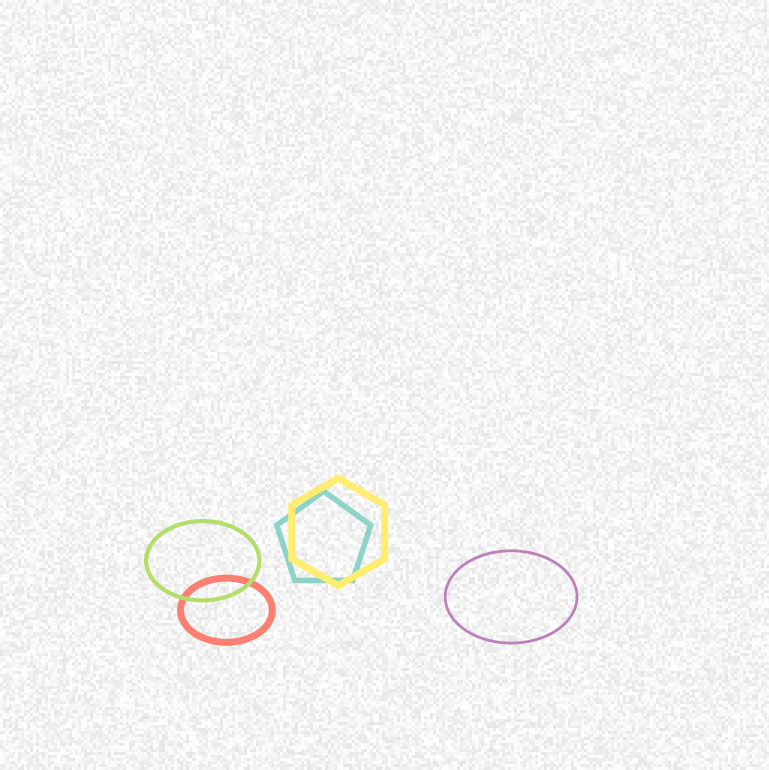[{"shape": "pentagon", "thickness": 2, "radius": 0.32, "center": [0.42, 0.298]}, {"shape": "oval", "thickness": 2.5, "radius": 0.3, "center": [0.294, 0.208]}, {"shape": "oval", "thickness": 1.5, "radius": 0.37, "center": [0.263, 0.272]}, {"shape": "oval", "thickness": 1, "radius": 0.43, "center": [0.664, 0.225]}, {"shape": "hexagon", "thickness": 2.5, "radius": 0.35, "center": [0.439, 0.309]}]